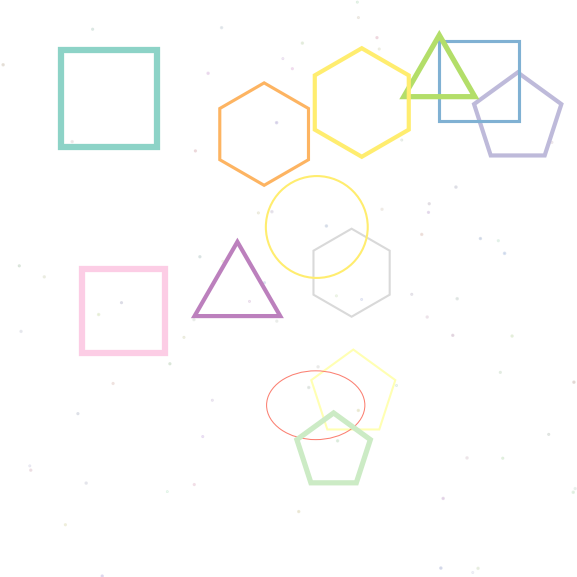[{"shape": "square", "thickness": 3, "radius": 0.42, "center": [0.188, 0.829]}, {"shape": "pentagon", "thickness": 1, "radius": 0.38, "center": [0.612, 0.317]}, {"shape": "pentagon", "thickness": 2, "radius": 0.4, "center": [0.896, 0.794]}, {"shape": "oval", "thickness": 0.5, "radius": 0.43, "center": [0.547, 0.297]}, {"shape": "square", "thickness": 1.5, "radius": 0.35, "center": [0.829, 0.859]}, {"shape": "hexagon", "thickness": 1.5, "radius": 0.44, "center": [0.457, 0.767]}, {"shape": "triangle", "thickness": 2.5, "radius": 0.36, "center": [0.761, 0.867]}, {"shape": "square", "thickness": 3, "radius": 0.36, "center": [0.214, 0.461]}, {"shape": "hexagon", "thickness": 1, "radius": 0.38, "center": [0.609, 0.527]}, {"shape": "triangle", "thickness": 2, "radius": 0.43, "center": [0.411, 0.495]}, {"shape": "pentagon", "thickness": 2.5, "radius": 0.33, "center": [0.578, 0.217]}, {"shape": "hexagon", "thickness": 2, "radius": 0.47, "center": [0.626, 0.822]}, {"shape": "circle", "thickness": 1, "radius": 0.44, "center": [0.549, 0.606]}]